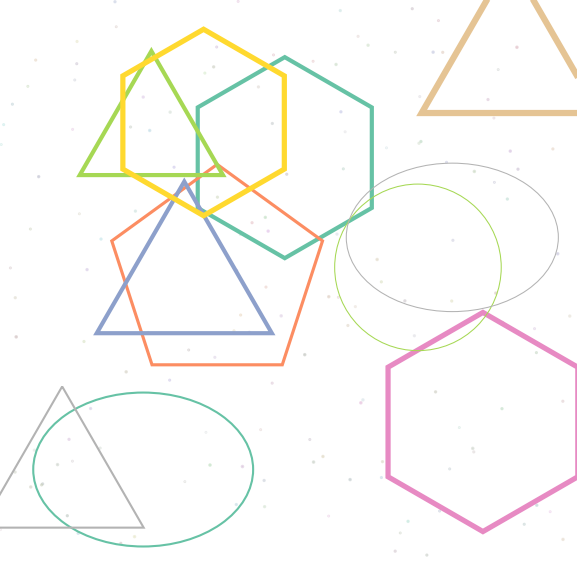[{"shape": "hexagon", "thickness": 2, "radius": 0.87, "center": [0.493, 0.726]}, {"shape": "oval", "thickness": 1, "radius": 0.95, "center": [0.248, 0.186]}, {"shape": "pentagon", "thickness": 1.5, "radius": 0.96, "center": [0.376, 0.523]}, {"shape": "triangle", "thickness": 2, "radius": 0.88, "center": [0.319, 0.51]}, {"shape": "hexagon", "thickness": 2.5, "radius": 0.95, "center": [0.836, 0.268]}, {"shape": "circle", "thickness": 0.5, "radius": 0.72, "center": [0.724, 0.536]}, {"shape": "triangle", "thickness": 2, "radius": 0.72, "center": [0.262, 0.768]}, {"shape": "hexagon", "thickness": 2.5, "radius": 0.81, "center": [0.353, 0.787]}, {"shape": "triangle", "thickness": 3, "radius": 0.88, "center": [0.883, 0.892]}, {"shape": "oval", "thickness": 0.5, "radius": 0.92, "center": [0.783, 0.588]}, {"shape": "triangle", "thickness": 1, "radius": 0.81, "center": [0.108, 0.167]}]